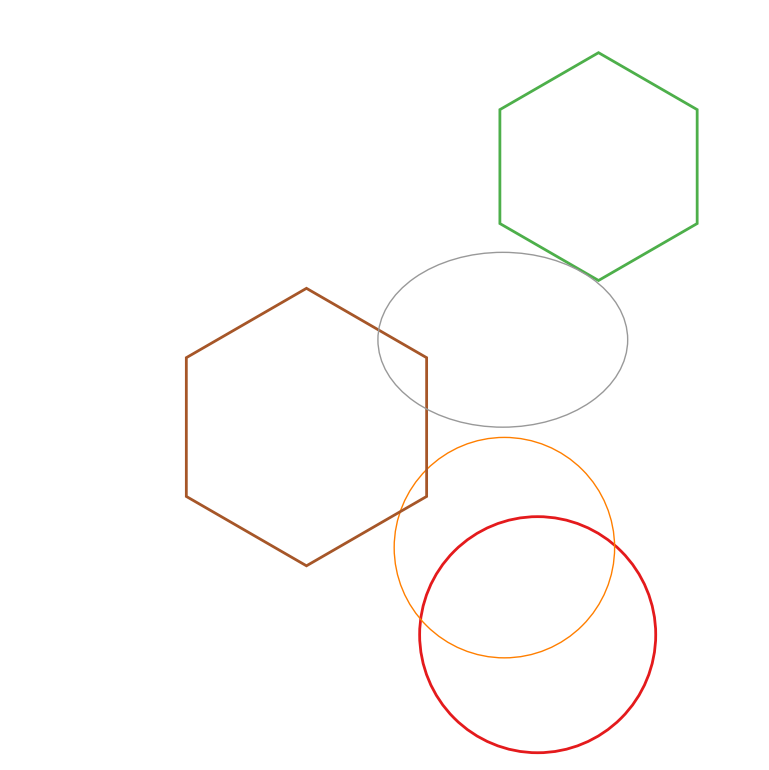[{"shape": "circle", "thickness": 1, "radius": 0.77, "center": [0.698, 0.176]}, {"shape": "hexagon", "thickness": 1, "radius": 0.74, "center": [0.777, 0.784]}, {"shape": "circle", "thickness": 0.5, "radius": 0.72, "center": [0.655, 0.289]}, {"shape": "hexagon", "thickness": 1, "radius": 0.9, "center": [0.398, 0.445]}, {"shape": "oval", "thickness": 0.5, "radius": 0.81, "center": [0.653, 0.559]}]